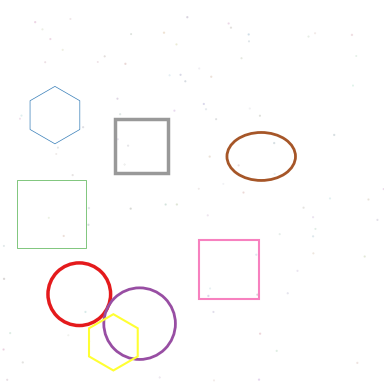[{"shape": "circle", "thickness": 2.5, "radius": 0.41, "center": [0.206, 0.236]}, {"shape": "hexagon", "thickness": 0.5, "radius": 0.37, "center": [0.143, 0.701]}, {"shape": "square", "thickness": 0.5, "radius": 0.44, "center": [0.133, 0.445]}, {"shape": "circle", "thickness": 2, "radius": 0.46, "center": [0.363, 0.159]}, {"shape": "hexagon", "thickness": 1.5, "radius": 0.37, "center": [0.294, 0.111]}, {"shape": "oval", "thickness": 2, "radius": 0.45, "center": [0.678, 0.594]}, {"shape": "square", "thickness": 1.5, "radius": 0.39, "center": [0.594, 0.299]}, {"shape": "square", "thickness": 2.5, "radius": 0.35, "center": [0.368, 0.621]}]